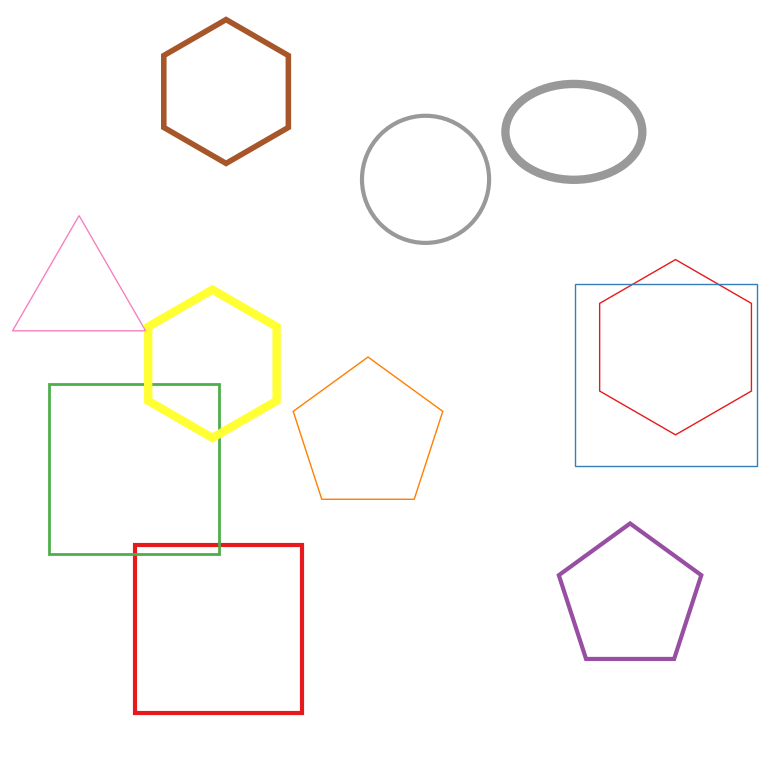[{"shape": "square", "thickness": 1.5, "radius": 0.55, "center": [0.284, 0.183]}, {"shape": "hexagon", "thickness": 0.5, "radius": 0.57, "center": [0.877, 0.549]}, {"shape": "square", "thickness": 0.5, "radius": 0.59, "center": [0.865, 0.514]}, {"shape": "square", "thickness": 1, "radius": 0.55, "center": [0.175, 0.391]}, {"shape": "pentagon", "thickness": 1.5, "radius": 0.49, "center": [0.818, 0.223]}, {"shape": "pentagon", "thickness": 0.5, "radius": 0.51, "center": [0.478, 0.434]}, {"shape": "hexagon", "thickness": 3, "radius": 0.48, "center": [0.276, 0.528]}, {"shape": "hexagon", "thickness": 2, "radius": 0.47, "center": [0.294, 0.881]}, {"shape": "triangle", "thickness": 0.5, "radius": 0.5, "center": [0.103, 0.62]}, {"shape": "oval", "thickness": 3, "radius": 0.44, "center": [0.745, 0.829]}, {"shape": "circle", "thickness": 1.5, "radius": 0.41, "center": [0.553, 0.767]}]